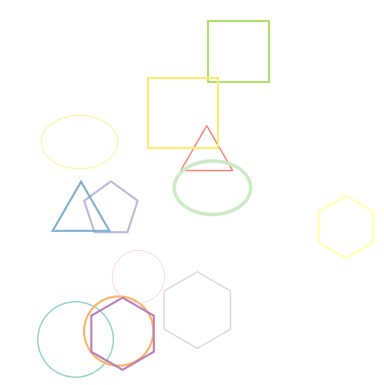[{"shape": "circle", "thickness": 1, "radius": 0.49, "center": [0.196, 0.118]}, {"shape": "hexagon", "thickness": 1.5, "radius": 0.41, "center": [0.898, 0.41]}, {"shape": "pentagon", "thickness": 1.5, "radius": 0.37, "center": [0.288, 0.456]}, {"shape": "triangle", "thickness": 1, "radius": 0.39, "center": [0.537, 0.596]}, {"shape": "triangle", "thickness": 1.5, "radius": 0.43, "center": [0.211, 0.443]}, {"shape": "circle", "thickness": 1.5, "radius": 0.45, "center": [0.308, 0.14]}, {"shape": "square", "thickness": 1.5, "radius": 0.4, "center": [0.62, 0.867]}, {"shape": "circle", "thickness": 0.5, "radius": 0.34, "center": [0.36, 0.281]}, {"shape": "hexagon", "thickness": 1, "radius": 0.5, "center": [0.513, 0.195]}, {"shape": "hexagon", "thickness": 1.5, "radius": 0.47, "center": [0.318, 0.133]}, {"shape": "oval", "thickness": 2.5, "radius": 0.5, "center": [0.552, 0.512]}, {"shape": "oval", "thickness": 0.5, "radius": 0.5, "center": [0.207, 0.631]}, {"shape": "square", "thickness": 1.5, "radius": 0.46, "center": [0.475, 0.707]}]